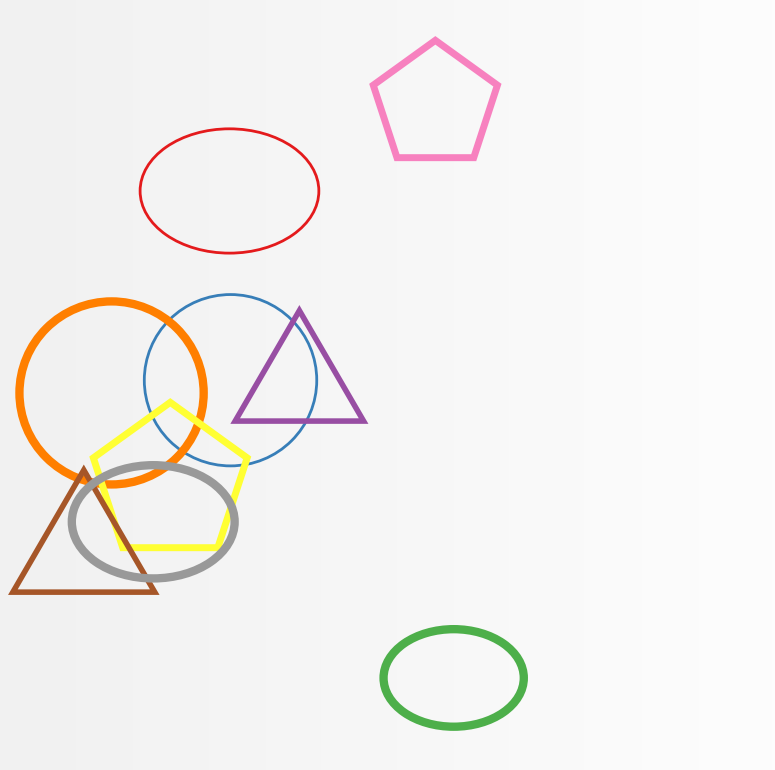[{"shape": "oval", "thickness": 1, "radius": 0.58, "center": [0.296, 0.752]}, {"shape": "circle", "thickness": 1, "radius": 0.56, "center": [0.297, 0.506]}, {"shape": "oval", "thickness": 3, "radius": 0.45, "center": [0.585, 0.12]}, {"shape": "triangle", "thickness": 2, "radius": 0.48, "center": [0.386, 0.501]}, {"shape": "circle", "thickness": 3, "radius": 0.59, "center": [0.144, 0.49]}, {"shape": "pentagon", "thickness": 2.5, "radius": 0.52, "center": [0.22, 0.373]}, {"shape": "triangle", "thickness": 2, "radius": 0.53, "center": [0.108, 0.284]}, {"shape": "pentagon", "thickness": 2.5, "radius": 0.42, "center": [0.562, 0.863]}, {"shape": "oval", "thickness": 3, "radius": 0.53, "center": [0.198, 0.322]}]